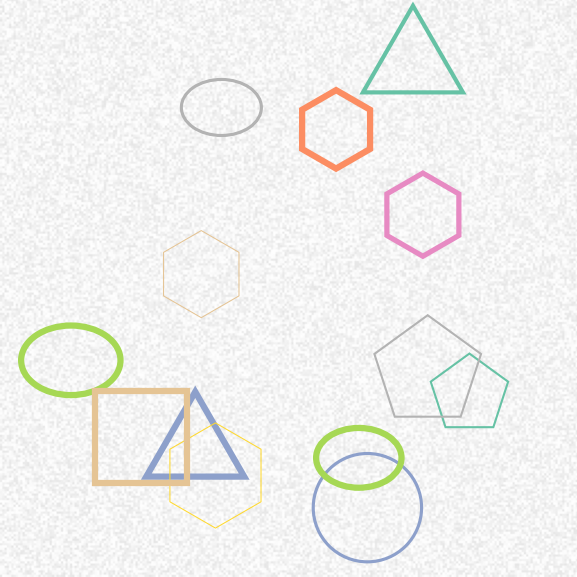[{"shape": "triangle", "thickness": 2, "radius": 0.5, "center": [0.715, 0.889]}, {"shape": "pentagon", "thickness": 1, "radius": 0.35, "center": [0.813, 0.316]}, {"shape": "hexagon", "thickness": 3, "radius": 0.34, "center": [0.582, 0.775]}, {"shape": "triangle", "thickness": 3, "radius": 0.49, "center": [0.338, 0.223]}, {"shape": "circle", "thickness": 1.5, "radius": 0.47, "center": [0.636, 0.12]}, {"shape": "hexagon", "thickness": 2.5, "radius": 0.36, "center": [0.732, 0.627]}, {"shape": "oval", "thickness": 3, "radius": 0.43, "center": [0.123, 0.375]}, {"shape": "oval", "thickness": 3, "radius": 0.37, "center": [0.621, 0.206]}, {"shape": "hexagon", "thickness": 0.5, "radius": 0.46, "center": [0.373, 0.176]}, {"shape": "hexagon", "thickness": 0.5, "radius": 0.38, "center": [0.349, 0.524]}, {"shape": "square", "thickness": 3, "radius": 0.4, "center": [0.244, 0.242]}, {"shape": "oval", "thickness": 1.5, "radius": 0.35, "center": [0.383, 0.813]}, {"shape": "pentagon", "thickness": 1, "radius": 0.49, "center": [0.741, 0.356]}]